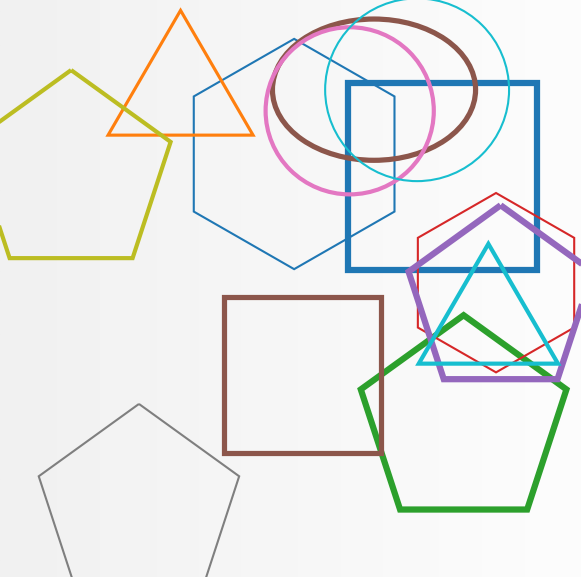[{"shape": "square", "thickness": 3, "radius": 0.81, "center": [0.761, 0.693]}, {"shape": "hexagon", "thickness": 1, "radius": 1.0, "center": [0.506, 0.732]}, {"shape": "triangle", "thickness": 1.5, "radius": 0.72, "center": [0.311, 0.837]}, {"shape": "pentagon", "thickness": 3, "radius": 0.93, "center": [0.798, 0.267]}, {"shape": "hexagon", "thickness": 1, "radius": 0.78, "center": [0.853, 0.51]}, {"shape": "pentagon", "thickness": 3, "radius": 0.83, "center": [0.861, 0.477]}, {"shape": "square", "thickness": 2.5, "radius": 0.67, "center": [0.521, 0.349]}, {"shape": "oval", "thickness": 2.5, "radius": 0.87, "center": [0.643, 0.844]}, {"shape": "circle", "thickness": 2, "radius": 0.72, "center": [0.602, 0.807]}, {"shape": "pentagon", "thickness": 1, "radius": 0.91, "center": [0.239, 0.118]}, {"shape": "pentagon", "thickness": 2, "radius": 0.9, "center": [0.122, 0.698]}, {"shape": "circle", "thickness": 1, "radius": 0.79, "center": [0.718, 0.844]}, {"shape": "triangle", "thickness": 2, "radius": 0.69, "center": [0.84, 0.439]}]